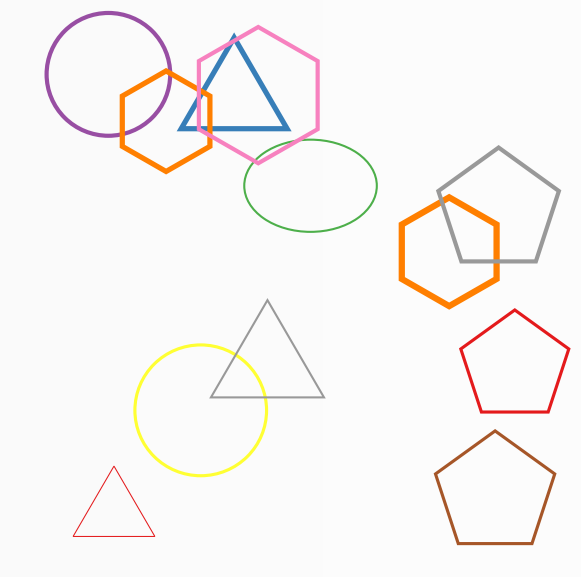[{"shape": "pentagon", "thickness": 1.5, "radius": 0.49, "center": [0.886, 0.365]}, {"shape": "triangle", "thickness": 0.5, "radius": 0.41, "center": [0.196, 0.111]}, {"shape": "triangle", "thickness": 2.5, "radius": 0.53, "center": [0.403, 0.829]}, {"shape": "oval", "thickness": 1, "radius": 0.57, "center": [0.534, 0.677]}, {"shape": "circle", "thickness": 2, "radius": 0.53, "center": [0.186, 0.87]}, {"shape": "hexagon", "thickness": 3, "radius": 0.47, "center": [0.773, 0.563]}, {"shape": "hexagon", "thickness": 2.5, "radius": 0.44, "center": [0.286, 0.789]}, {"shape": "circle", "thickness": 1.5, "radius": 0.57, "center": [0.345, 0.289]}, {"shape": "pentagon", "thickness": 1.5, "radius": 0.54, "center": [0.852, 0.145]}, {"shape": "hexagon", "thickness": 2, "radius": 0.59, "center": [0.444, 0.834]}, {"shape": "triangle", "thickness": 1, "radius": 0.56, "center": [0.46, 0.367]}, {"shape": "pentagon", "thickness": 2, "radius": 0.54, "center": [0.858, 0.635]}]